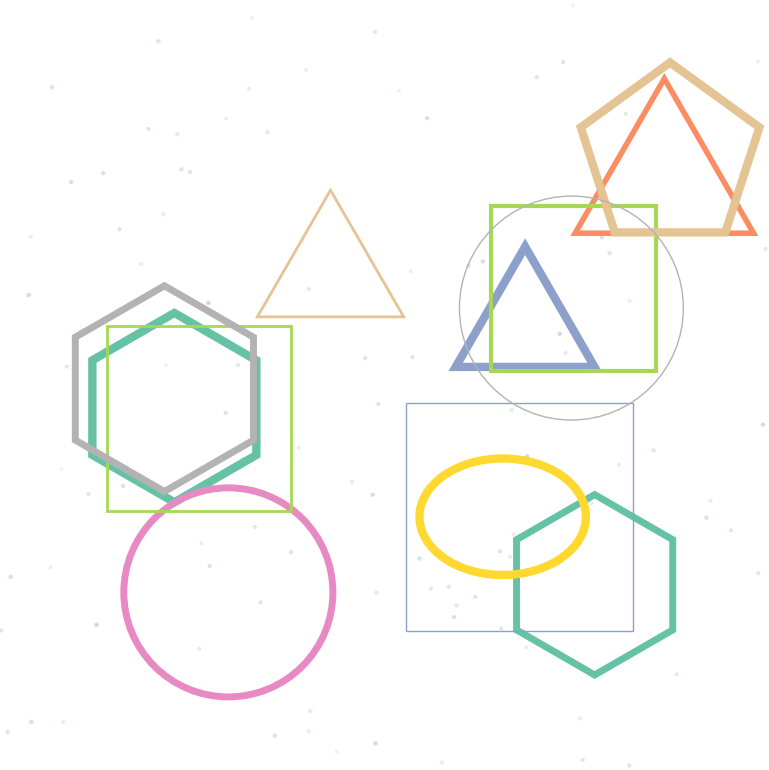[{"shape": "hexagon", "thickness": 3, "radius": 0.61, "center": [0.226, 0.471]}, {"shape": "hexagon", "thickness": 2.5, "radius": 0.59, "center": [0.772, 0.241]}, {"shape": "triangle", "thickness": 2, "radius": 0.67, "center": [0.863, 0.764]}, {"shape": "square", "thickness": 0.5, "radius": 0.74, "center": [0.675, 0.329]}, {"shape": "triangle", "thickness": 3, "radius": 0.52, "center": [0.682, 0.576]}, {"shape": "circle", "thickness": 2.5, "radius": 0.68, "center": [0.297, 0.231]}, {"shape": "square", "thickness": 1, "radius": 0.6, "center": [0.258, 0.456]}, {"shape": "square", "thickness": 1.5, "radius": 0.54, "center": [0.745, 0.626]}, {"shape": "oval", "thickness": 3, "radius": 0.54, "center": [0.653, 0.329]}, {"shape": "pentagon", "thickness": 3, "radius": 0.61, "center": [0.87, 0.797]}, {"shape": "triangle", "thickness": 1, "radius": 0.55, "center": [0.429, 0.643]}, {"shape": "hexagon", "thickness": 2.5, "radius": 0.67, "center": [0.214, 0.495]}, {"shape": "circle", "thickness": 0.5, "radius": 0.73, "center": [0.742, 0.6]}]